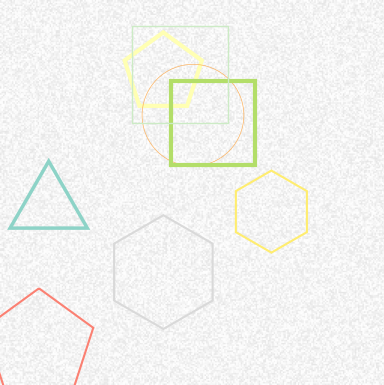[{"shape": "triangle", "thickness": 2.5, "radius": 0.58, "center": [0.127, 0.465]}, {"shape": "pentagon", "thickness": 3, "radius": 0.53, "center": [0.424, 0.81]}, {"shape": "pentagon", "thickness": 1.5, "radius": 0.74, "center": [0.101, 0.103]}, {"shape": "circle", "thickness": 0.5, "radius": 0.66, "center": [0.501, 0.701]}, {"shape": "square", "thickness": 3, "radius": 0.55, "center": [0.554, 0.681]}, {"shape": "hexagon", "thickness": 1.5, "radius": 0.74, "center": [0.424, 0.293]}, {"shape": "square", "thickness": 1, "radius": 0.63, "center": [0.467, 0.806]}, {"shape": "hexagon", "thickness": 1.5, "radius": 0.53, "center": [0.705, 0.45]}]